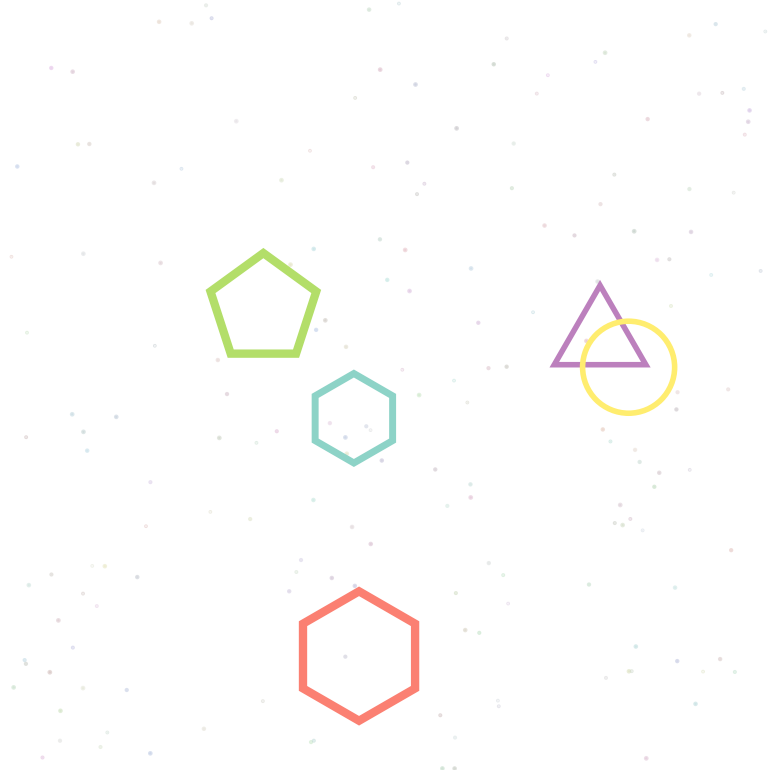[{"shape": "hexagon", "thickness": 2.5, "radius": 0.29, "center": [0.46, 0.457]}, {"shape": "hexagon", "thickness": 3, "radius": 0.42, "center": [0.466, 0.148]}, {"shape": "pentagon", "thickness": 3, "radius": 0.36, "center": [0.342, 0.599]}, {"shape": "triangle", "thickness": 2, "radius": 0.34, "center": [0.779, 0.561]}, {"shape": "circle", "thickness": 2, "radius": 0.3, "center": [0.816, 0.523]}]